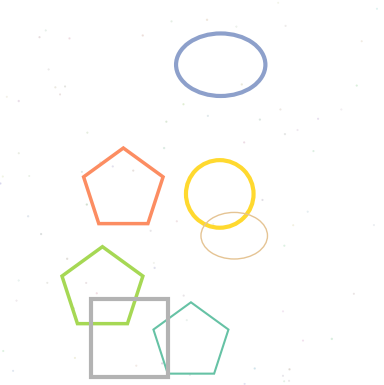[{"shape": "pentagon", "thickness": 1.5, "radius": 0.51, "center": [0.496, 0.112]}, {"shape": "pentagon", "thickness": 2.5, "radius": 0.54, "center": [0.32, 0.507]}, {"shape": "oval", "thickness": 3, "radius": 0.58, "center": [0.573, 0.832]}, {"shape": "pentagon", "thickness": 2.5, "radius": 0.55, "center": [0.266, 0.249]}, {"shape": "circle", "thickness": 3, "radius": 0.44, "center": [0.571, 0.496]}, {"shape": "oval", "thickness": 1, "radius": 0.43, "center": [0.608, 0.388]}, {"shape": "square", "thickness": 3, "radius": 0.5, "center": [0.336, 0.122]}]